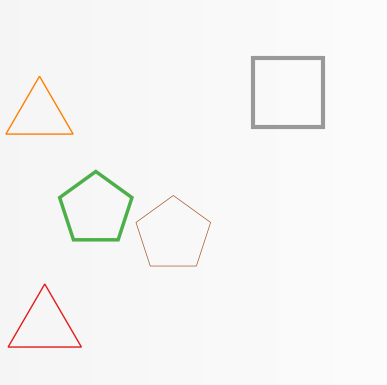[{"shape": "triangle", "thickness": 1, "radius": 0.55, "center": [0.116, 0.153]}, {"shape": "pentagon", "thickness": 2.5, "radius": 0.49, "center": [0.247, 0.456]}, {"shape": "triangle", "thickness": 1, "radius": 0.5, "center": [0.102, 0.702]}, {"shape": "pentagon", "thickness": 0.5, "radius": 0.51, "center": [0.447, 0.391]}, {"shape": "square", "thickness": 3, "radius": 0.45, "center": [0.743, 0.759]}]